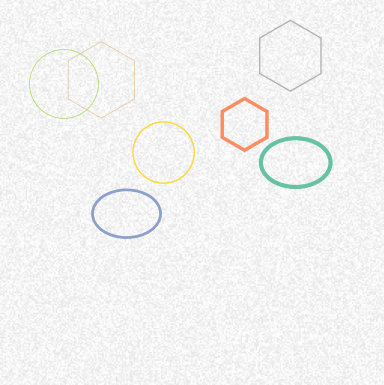[{"shape": "oval", "thickness": 3, "radius": 0.45, "center": [0.768, 0.578]}, {"shape": "hexagon", "thickness": 2.5, "radius": 0.34, "center": [0.635, 0.677]}, {"shape": "oval", "thickness": 2, "radius": 0.44, "center": [0.329, 0.445]}, {"shape": "circle", "thickness": 0.5, "radius": 0.45, "center": [0.166, 0.782]}, {"shape": "circle", "thickness": 1, "radius": 0.4, "center": [0.425, 0.604]}, {"shape": "hexagon", "thickness": 0.5, "radius": 0.5, "center": [0.263, 0.793]}, {"shape": "hexagon", "thickness": 1, "radius": 0.46, "center": [0.754, 0.855]}]